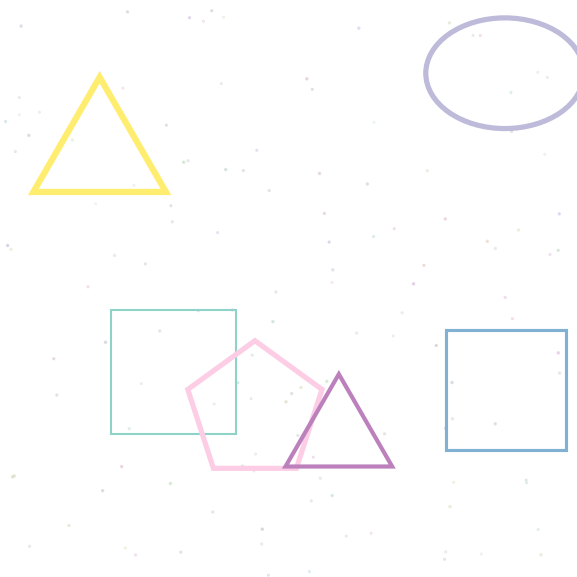[{"shape": "square", "thickness": 1, "radius": 0.54, "center": [0.301, 0.355]}, {"shape": "oval", "thickness": 2.5, "radius": 0.68, "center": [0.874, 0.872]}, {"shape": "square", "thickness": 1.5, "radius": 0.52, "center": [0.876, 0.324]}, {"shape": "pentagon", "thickness": 2.5, "radius": 0.61, "center": [0.441, 0.287]}, {"shape": "triangle", "thickness": 2, "radius": 0.53, "center": [0.587, 0.245]}, {"shape": "triangle", "thickness": 3, "radius": 0.66, "center": [0.173, 0.733]}]